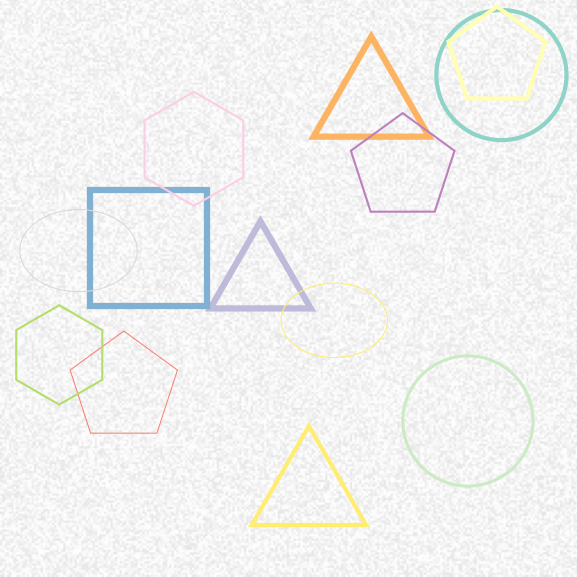[{"shape": "circle", "thickness": 2, "radius": 0.56, "center": [0.868, 0.869]}, {"shape": "pentagon", "thickness": 2, "radius": 0.44, "center": [0.86, 0.9]}, {"shape": "triangle", "thickness": 3, "radius": 0.5, "center": [0.451, 0.515]}, {"shape": "pentagon", "thickness": 0.5, "radius": 0.49, "center": [0.214, 0.328]}, {"shape": "square", "thickness": 3, "radius": 0.5, "center": [0.257, 0.57]}, {"shape": "triangle", "thickness": 3, "radius": 0.58, "center": [0.643, 0.82]}, {"shape": "hexagon", "thickness": 1, "radius": 0.43, "center": [0.103, 0.385]}, {"shape": "hexagon", "thickness": 1, "radius": 0.49, "center": [0.336, 0.741]}, {"shape": "oval", "thickness": 0.5, "radius": 0.51, "center": [0.136, 0.565]}, {"shape": "pentagon", "thickness": 1, "radius": 0.47, "center": [0.697, 0.709]}, {"shape": "circle", "thickness": 1.5, "radius": 0.56, "center": [0.81, 0.27]}, {"shape": "oval", "thickness": 0.5, "radius": 0.46, "center": [0.579, 0.444]}, {"shape": "triangle", "thickness": 2, "radius": 0.57, "center": [0.535, 0.147]}]